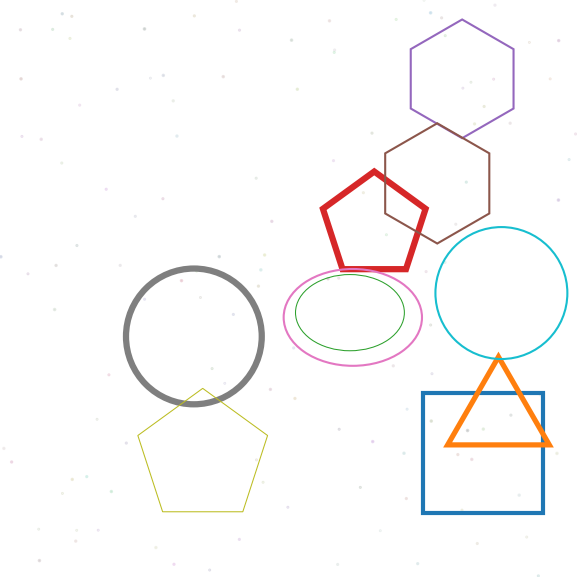[{"shape": "square", "thickness": 2, "radius": 0.52, "center": [0.836, 0.215]}, {"shape": "triangle", "thickness": 2.5, "radius": 0.51, "center": [0.863, 0.28]}, {"shape": "oval", "thickness": 0.5, "radius": 0.47, "center": [0.606, 0.458]}, {"shape": "pentagon", "thickness": 3, "radius": 0.47, "center": [0.648, 0.609]}, {"shape": "hexagon", "thickness": 1, "radius": 0.51, "center": [0.8, 0.863]}, {"shape": "hexagon", "thickness": 1, "radius": 0.52, "center": [0.757, 0.682]}, {"shape": "oval", "thickness": 1, "radius": 0.6, "center": [0.611, 0.45]}, {"shape": "circle", "thickness": 3, "radius": 0.59, "center": [0.336, 0.417]}, {"shape": "pentagon", "thickness": 0.5, "radius": 0.59, "center": [0.351, 0.209]}, {"shape": "circle", "thickness": 1, "radius": 0.57, "center": [0.868, 0.492]}]